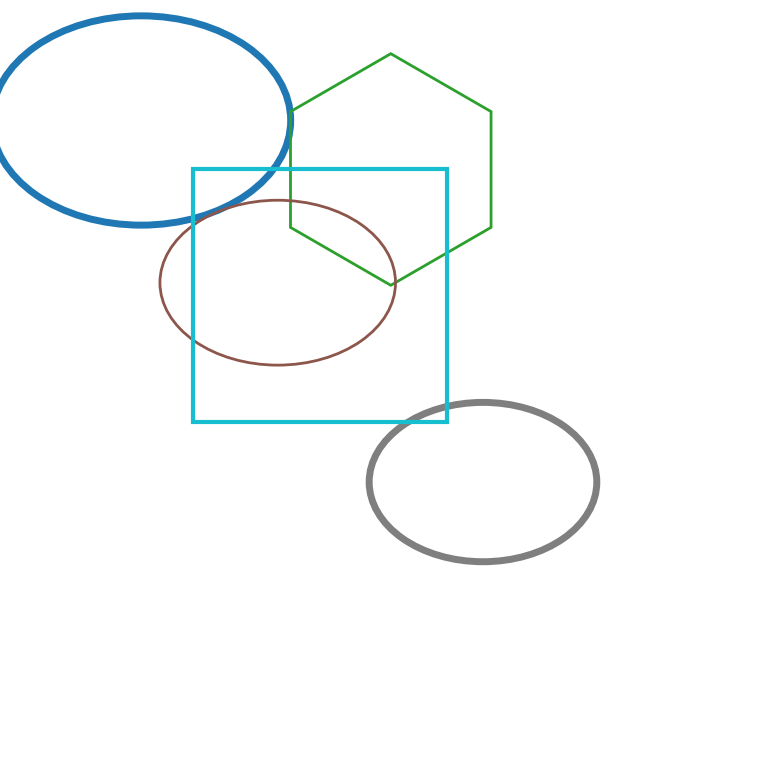[{"shape": "oval", "thickness": 2.5, "radius": 0.97, "center": [0.183, 0.844]}, {"shape": "hexagon", "thickness": 1, "radius": 0.75, "center": [0.508, 0.78]}, {"shape": "oval", "thickness": 1, "radius": 0.76, "center": [0.361, 0.633]}, {"shape": "oval", "thickness": 2.5, "radius": 0.74, "center": [0.627, 0.374]}, {"shape": "square", "thickness": 1.5, "radius": 0.82, "center": [0.416, 0.616]}]